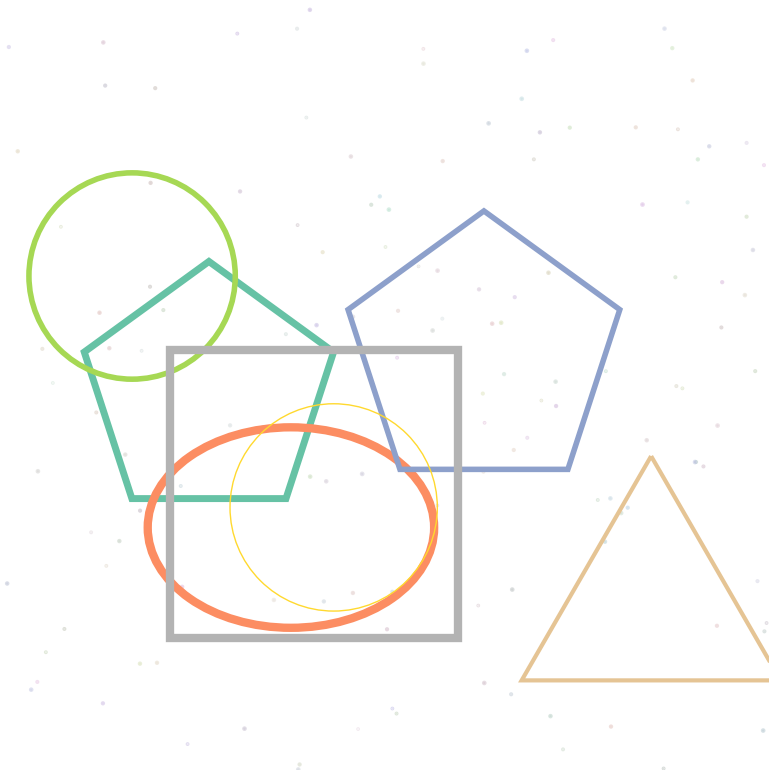[{"shape": "pentagon", "thickness": 2.5, "radius": 0.85, "center": [0.271, 0.49]}, {"shape": "oval", "thickness": 3, "radius": 0.93, "center": [0.378, 0.315]}, {"shape": "pentagon", "thickness": 2, "radius": 0.93, "center": [0.628, 0.541]}, {"shape": "circle", "thickness": 2, "radius": 0.67, "center": [0.172, 0.642]}, {"shape": "circle", "thickness": 0.5, "radius": 0.67, "center": [0.433, 0.341]}, {"shape": "triangle", "thickness": 1.5, "radius": 0.97, "center": [0.846, 0.213]}, {"shape": "square", "thickness": 3, "radius": 0.93, "center": [0.408, 0.358]}]